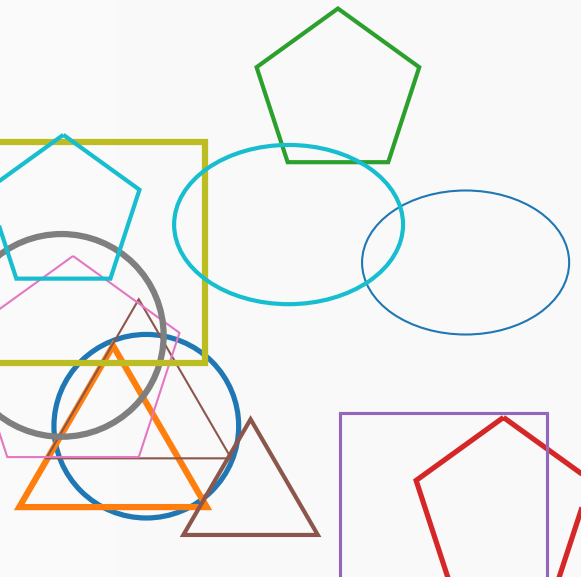[{"shape": "oval", "thickness": 1, "radius": 0.89, "center": [0.801, 0.545]}, {"shape": "circle", "thickness": 2.5, "radius": 0.79, "center": [0.252, 0.261]}, {"shape": "triangle", "thickness": 3, "radius": 0.93, "center": [0.194, 0.214]}, {"shape": "pentagon", "thickness": 2, "radius": 0.74, "center": [0.581, 0.837]}, {"shape": "pentagon", "thickness": 2.5, "radius": 0.79, "center": [0.866, 0.118]}, {"shape": "square", "thickness": 1.5, "radius": 0.89, "center": [0.763, 0.105]}, {"shape": "triangle", "thickness": 2, "radius": 0.67, "center": [0.431, 0.14]}, {"shape": "triangle", "thickness": 1, "radius": 0.92, "center": [0.239, 0.297]}, {"shape": "pentagon", "thickness": 1, "radius": 0.96, "center": [0.126, 0.363]}, {"shape": "circle", "thickness": 3, "radius": 0.88, "center": [0.106, 0.418]}, {"shape": "square", "thickness": 3, "radius": 0.96, "center": [0.161, 0.562]}, {"shape": "pentagon", "thickness": 2, "radius": 0.69, "center": [0.109, 0.628]}, {"shape": "oval", "thickness": 2, "radius": 0.98, "center": [0.496, 0.61]}]